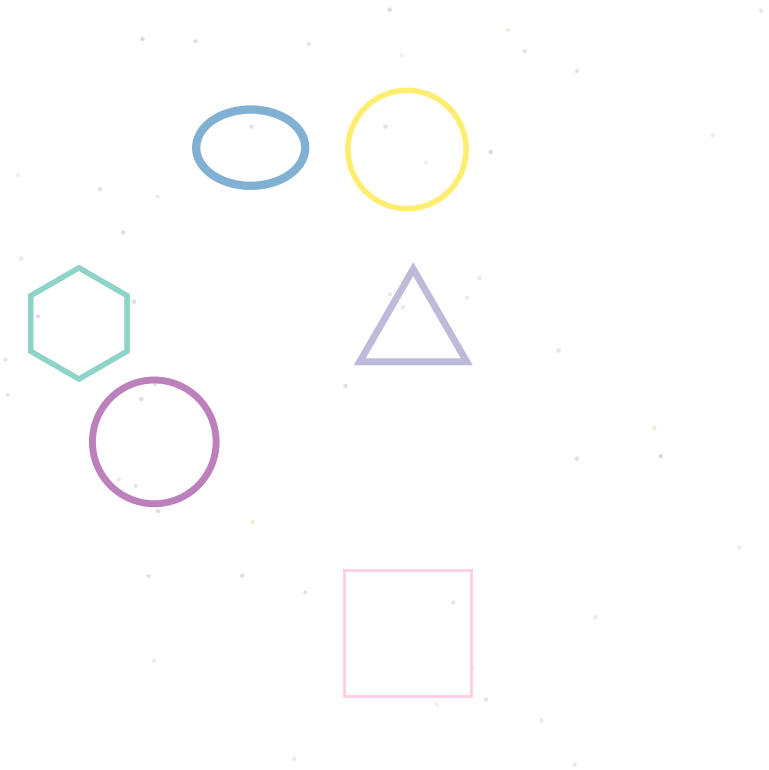[{"shape": "hexagon", "thickness": 2, "radius": 0.36, "center": [0.102, 0.58]}, {"shape": "triangle", "thickness": 2.5, "radius": 0.4, "center": [0.537, 0.57]}, {"shape": "oval", "thickness": 3, "radius": 0.35, "center": [0.326, 0.808]}, {"shape": "square", "thickness": 1, "radius": 0.41, "center": [0.529, 0.178]}, {"shape": "circle", "thickness": 2.5, "radius": 0.4, "center": [0.2, 0.426]}, {"shape": "circle", "thickness": 2, "radius": 0.38, "center": [0.529, 0.806]}]